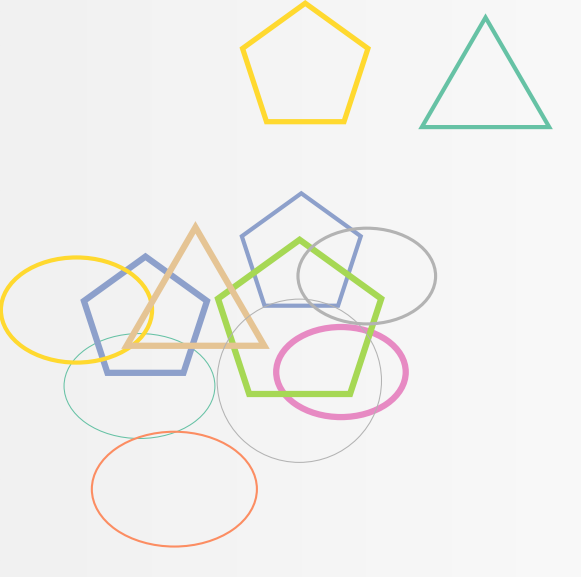[{"shape": "oval", "thickness": 0.5, "radius": 0.65, "center": [0.24, 0.331]}, {"shape": "triangle", "thickness": 2, "radius": 0.63, "center": [0.835, 0.842]}, {"shape": "oval", "thickness": 1, "radius": 0.71, "center": [0.3, 0.152]}, {"shape": "pentagon", "thickness": 2, "radius": 0.54, "center": [0.518, 0.557]}, {"shape": "pentagon", "thickness": 3, "radius": 0.56, "center": [0.25, 0.444]}, {"shape": "oval", "thickness": 3, "radius": 0.56, "center": [0.587, 0.355]}, {"shape": "pentagon", "thickness": 3, "radius": 0.74, "center": [0.515, 0.436]}, {"shape": "pentagon", "thickness": 2.5, "radius": 0.57, "center": [0.525, 0.88]}, {"shape": "oval", "thickness": 2, "radius": 0.65, "center": [0.132, 0.462]}, {"shape": "triangle", "thickness": 3, "radius": 0.68, "center": [0.336, 0.469]}, {"shape": "circle", "thickness": 0.5, "radius": 0.71, "center": [0.515, 0.34]}, {"shape": "oval", "thickness": 1.5, "radius": 0.59, "center": [0.631, 0.521]}]